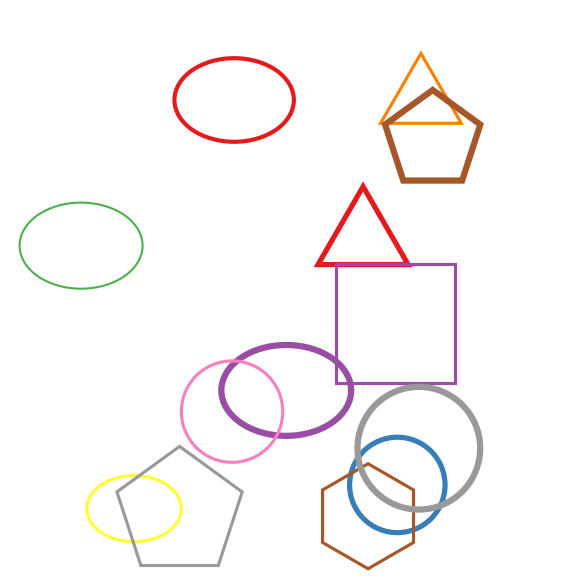[{"shape": "triangle", "thickness": 2.5, "radius": 0.45, "center": [0.629, 0.586]}, {"shape": "oval", "thickness": 2, "radius": 0.52, "center": [0.405, 0.826]}, {"shape": "circle", "thickness": 2.5, "radius": 0.41, "center": [0.688, 0.159]}, {"shape": "oval", "thickness": 1, "radius": 0.53, "center": [0.14, 0.574]}, {"shape": "square", "thickness": 1.5, "radius": 0.52, "center": [0.685, 0.438]}, {"shape": "oval", "thickness": 3, "radius": 0.56, "center": [0.496, 0.323]}, {"shape": "triangle", "thickness": 1.5, "radius": 0.4, "center": [0.729, 0.826]}, {"shape": "oval", "thickness": 1.5, "radius": 0.41, "center": [0.232, 0.118]}, {"shape": "hexagon", "thickness": 1.5, "radius": 0.45, "center": [0.637, 0.105]}, {"shape": "pentagon", "thickness": 3, "radius": 0.43, "center": [0.749, 0.757]}, {"shape": "circle", "thickness": 1.5, "radius": 0.44, "center": [0.402, 0.286]}, {"shape": "circle", "thickness": 3, "radius": 0.53, "center": [0.725, 0.223]}, {"shape": "pentagon", "thickness": 1.5, "radius": 0.57, "center": [0.311, 0.112]}]